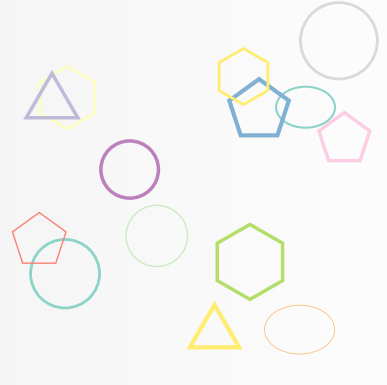[{"shape": "oval", "thickness": 1.5, "radius": 0.38, "center": [0.788, 0.722]}, {"shape": "circle", "thickness": 2, "radius": 0.44, "center": [0.168, 0.289]}, {"shape": "hexagon", "thickness": 1.5, "radius": 0.41, "center": [0.174, 0.746]}, {"shape": "triangle", "thickness": 2.5, "radius": 0.38, "center": [0.134, 0.733]}, {"shape": "pentagon", "thickness": 1, "radius": 0.36, "center": [0.101, 0.375]}, {"shape": "pentagon", "thickness": 3, "radius": 0.4, "center": [0.669, 0.714]}, {"shape": "oval", "thickness": 0.5, "radius": 0.45, "center": [0.773, 0.144]}, {"shape": "hexagon", "thickness": 2.5, "radius": 0.49, "center": [0.645, 0.32]}, {"shape": "pentagon", "thickness": 2.5, "radius": 0.35, "center": [0.889, 0.639]}, {"shape": "circle", "thickness": 2, "radius": 0.5, "center": [0.875, 0.894]}, {"shape": "circle", "thickness": 2.5, "radius": 0.37, "center": [0.335, 0.56]}, {"shape": "circle", "thickness": 1, "radius": 0.4, "center": [0.405, 0.387]}, {"shape": "hexagon", "thickness": 2, "radius": 0.36, "center": [0.628, 0.801]}, {"shape": "triangle", "thickness": 3, "radius": 0.37, "center": [0.554, 0.135]}]